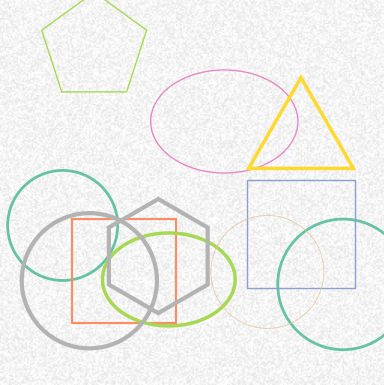[{"shape": "circle", "thickness": 2, "radius": 0.85, "center": [0.891, 0.261]}, {"shape": "circle", "thickness": 2, "radius": 0.71, "center": [0.163, 0.414]}, {"shape": "square", "thickness": 1.5, "radius": 0.67, "center": [0.321, 0.296]}, {"shape": "square", "thickness": 1, "radius": 0.7, "center": [0.781, 0.392]}, {"shape": "oval", "thickness": 1, "radius": 0.96, "center": [0.583, 0.684]}, {"shape": "pentagon", "thickness": 1, "radius": 0.72, "center": [0.245, 0.877]}, {"shape": "oval", "thickness": 2.5, "radius": 0.86, "center": [0.438, 0.274]}, {"shape": "triangle", "thickness": 2.5, "radius": 0.79, "center": [0.782, 0.641]}, {"shape": "circle", "thickness": 0.5, "radius": 0.73, "center": [0.694, 0.294]}, {"shape": "circle", "thickness": 3, "radius": 0.88, "center": [0.232, 0.271]}, {"shape": "hexagon", "thickness": 3, "radius": 0.74, "center": [0.411, 0.335]}]